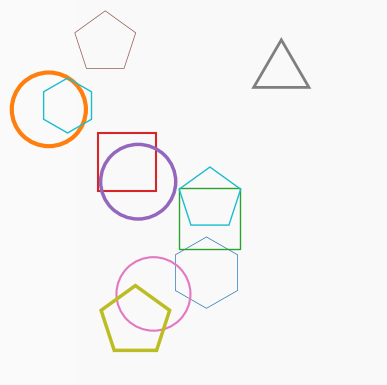[{"shape": "hexagon", "thickness": 0.5, "radius": 0.46, "center": [0.533, 0.292]}, {"shape": "circle", "thickness": 3, "radius": 0.48, "center": [0.126, 0.716]}, {"shape": "square", "thickness": 1, "radius": 0.39, "center": [0.541, 0.433]}, {"shape": "square", "thickness": 1.5, "radius": 0.38, "center": [0.328, 0.579]}, {"shape": "circle", "thickness": 2.5, "radius": 0.48, "center": [0.357, 0.528]}, {"shape": "pentagon", "thickness": 0.5, "radius": 0.41, "center": [0.272, 0.889]}, {"shape": "circle", "thickness": 1.5, "radius": 0.48, "center": [0.396, 0.237]}, {"shape": "triangle", "thickness": 2, "radius": 0.41, "center": [0.726, 0.814]}, {"shape": "pentagon", "thickness": 2.5, "radius": 0.47, "center": [0.349, 0.165]}, {"shape": "hexagon", "thickness": 1, "radius": 0.36, "center": [0.174, 0.726]}, {"shape": "pentagon", "thickness": 1, "radius": 0.42, "center": [0.542, 0.483]}]